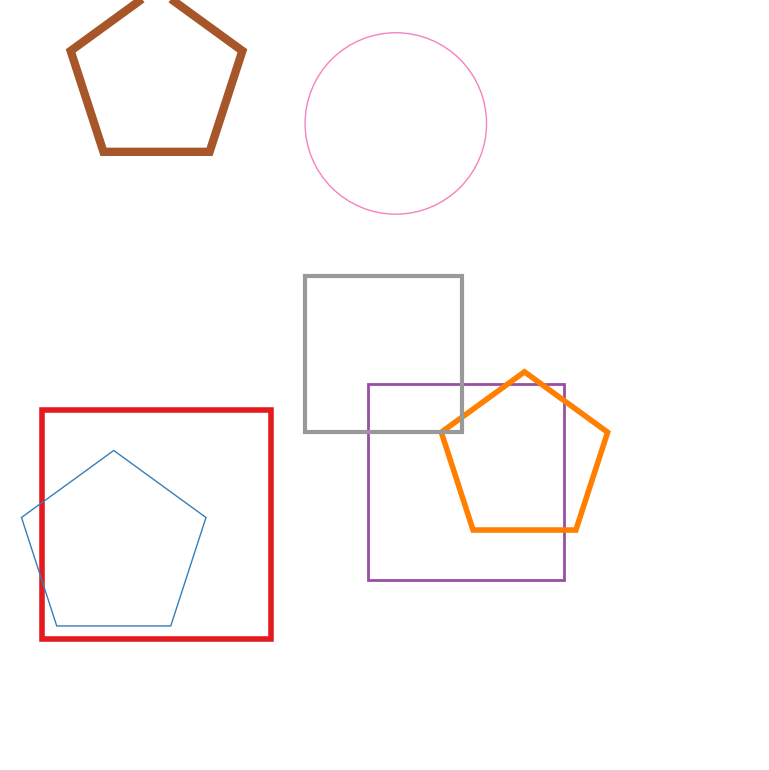[{"shape": "square", "thickness": 2, "radius": 0.74, "center": [0.203, 0.319]}, {"shape": "pentagon", "thickness": 0.5, "radius": 0.63, "center": [0.148, 0.289]}, {"shape": "square", "thickness": 1, "radius": 0.64, "center": [0.605, 0.374]}, {"shape": "pentagon", "thickness": 2, "radius": 0.57, "center": [0.681, 0.404]}, {"shape": "pentagon", "thickness": 3, "radius": 0.59, "center": [0.203, 0.898]}, {"shape": "circle", "thickness": 0.5, "radius": 0.59, "center": [0.514, 0.84]}, {"shape": "square", "thickness": 1.5, "radius": 0.51, "center": [0.498, 0.54]}]